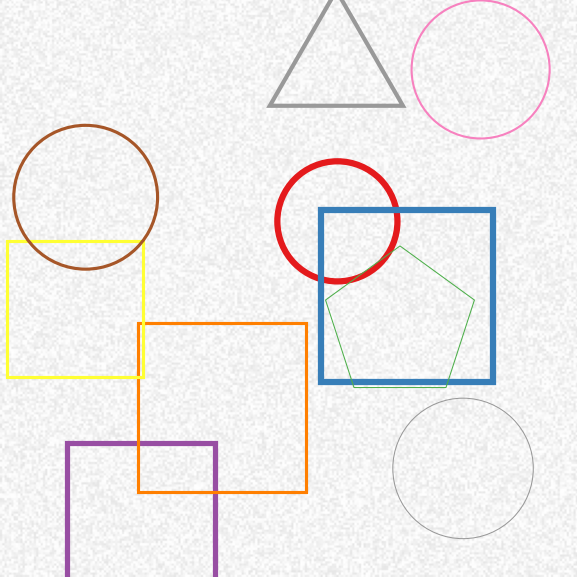[{"shape": "circle", "thickness": 3, "radius": 0.52, "center": [0.584, 0.616]}, {"shape": "square", "thickness": 3, "radius": 0.75, "center": [0.705, 0.487]}, {"shape": "pentagon", "thickness": 0.5, "radius": 0.68, "center": [0.693, 0.438]}, {"shape": "square", "thickness": 2.5, "radius": 0.64, "center": [0.244, 0.104]}, {"shape": "square", "thickness": 1.5, "radius": 0.73, "center": [0.385, 0.293]}, {"shape": "square", "thickness": 1.5, "radius": 0.59, "center": [0.13, 0.464]}, {"shape": "circle", "thickness": 1.5, "radius": 0.62, "center": [0.148, 0.658]}, {"shape": "circle", "thickness": 1, "radius": 0.6, "center": [0.832, 0.879]}, {"shape": "triangle", "thickness": 2, "radius": 0.67, "center": [0.582, 0.883]}, {"shape": "circle", "thickness": 0.5, "radius": 0.61, "center": [0.802, 0.188]}]